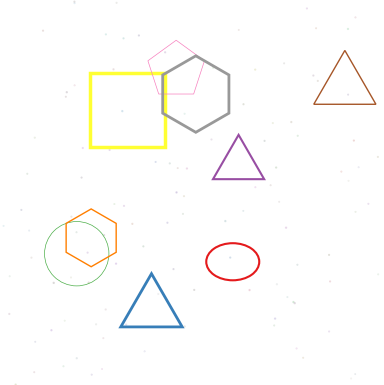[{"shape": "oval", "thickness": 1.5, "radius": 0.34, "center": [0.605, 0.32]}, {"shape": "triangle", "thickness": 2, "radius": 0.46, "center": [0.393, 0.197]}, {"shape": "circle", "thickness": 0.5, "radius": 0.42, "center": [0.199, 0.341]}, {"shape": "triangle", "thickness": 1.5, "radius": 0.38, "center": [0.62, 0.573]}, {"shape": "hexagon", "thickness": 1, "radius": 0.38, "center": [0.237, 0.382]}, {"shape": "square", "thickness": 2.5, "radius": 0.48, "center": [0.331, 0.714]}, {"shape": "triangle", "thickness": 1, "radius": 0.47, "center": [0.896, 0.776]}, {"shape": "pentagon", "thickness": 0.5, "radius": 0.39, "center": [0.458, 0.818]}, {"shape": "hexagon", "thickness": 2, "radius": 0.5, "center": [0.509, 0.756]}]